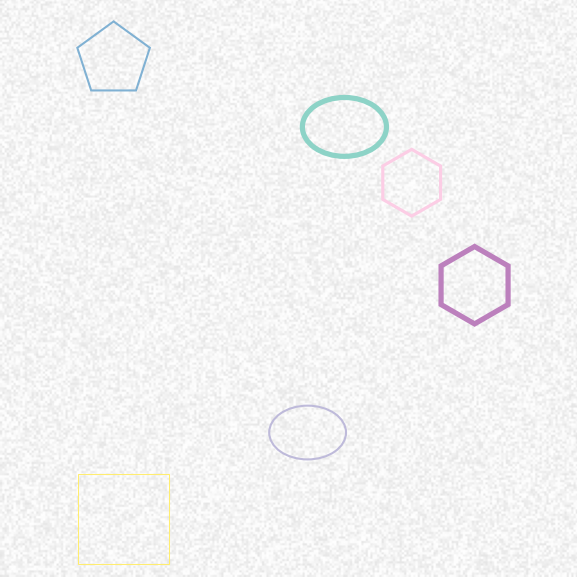[{"shape": "oval", "thickness": 2.5, "radius": 0.36, "center": [0.596, 0.779]}, {"shape": "oval", "thickness": 1, "radius": 0.33, "center": [0.533, 0.25]}, {"shape": "pentagon", "thickness": 1, "radius": 0.33, "center": [0.197, 0.896]}, {"shape": "hexagon", "thickness": 1.5, "radius": 0.29, "center": [0.713, 0.683]}, {"shape": "hexagon", "thickness": 2.5, "radius": 0.33, "center": [0.822, 0.505]}, {"shape": "square", "thickness": 0.5, "radius": 0.39, "center": [0.214, 0.1]}]